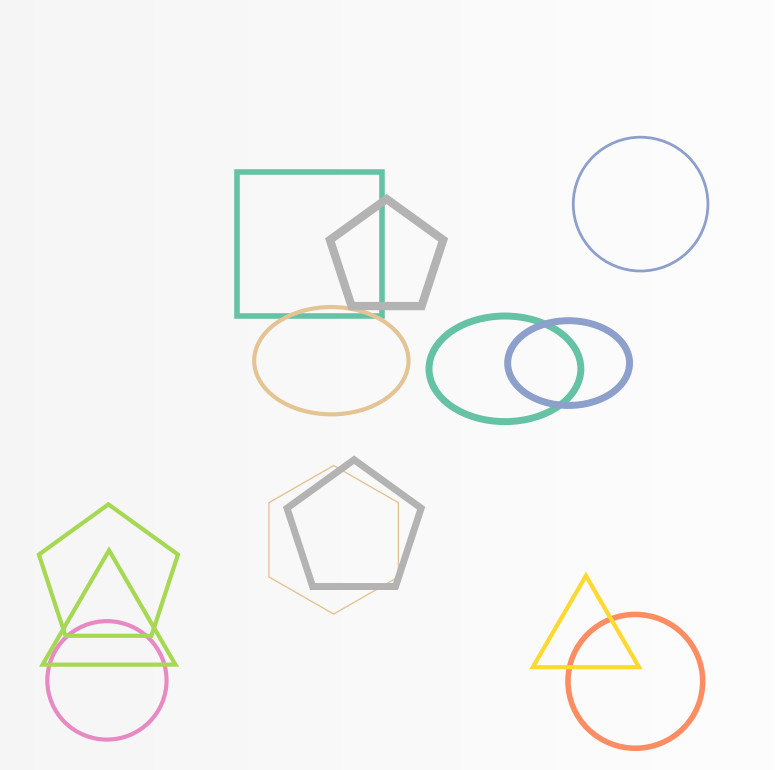[{"shape": "oval", "thickness": 2.5, "radius": 0.49, "center": [0.652, 0.521]}, {"shape": "square", "thickness": 2, "radius": 0.47, "center": [0.4, 0.683]}, {"shape": "circle", "thickness": 2, "radius": 0.43, "center": [0.82, 0.115]}, {"shape": "circle", "thickness": 1, "radius": 0.43, "center": [0.827, 0.735]}, {"shape": "oval", "thickness": 2.5, "radius": 0.39, "center": [0.734, 0.528]}, {"shape": "circle", "thickness": 1.5, "radius": 0.38, "center": [0.138, 0.116]}, {"shape": "pentagon", "thickness": 1.5, "radius": 0.47, "center": [0.14, 0.251]}, {"shape": "triangle", "thickness": 1.5, "radius": 0.49, "center": [0.141, 0.186]}, {"shape": "triangle", "thickness": 1.5, "radius": 0.4, "center": [0.756, 0.173]}, {"shape": "oval", "thickness": 1.5, "radius": 0.5, "center": [0.428, 0.532]}, {"shape": "hexagon", "thickness": 0.5, "radius": 0.48, "center": [0.431, 0.299]}, {"shape": "pentagon", "thickness": 3, "radius": 0.38, "center": [0.499, 0.665]}, {"shape": "pentagon", "thickness": 2.5, "radius": 0.46, "center": [0.457, 0.312]}]